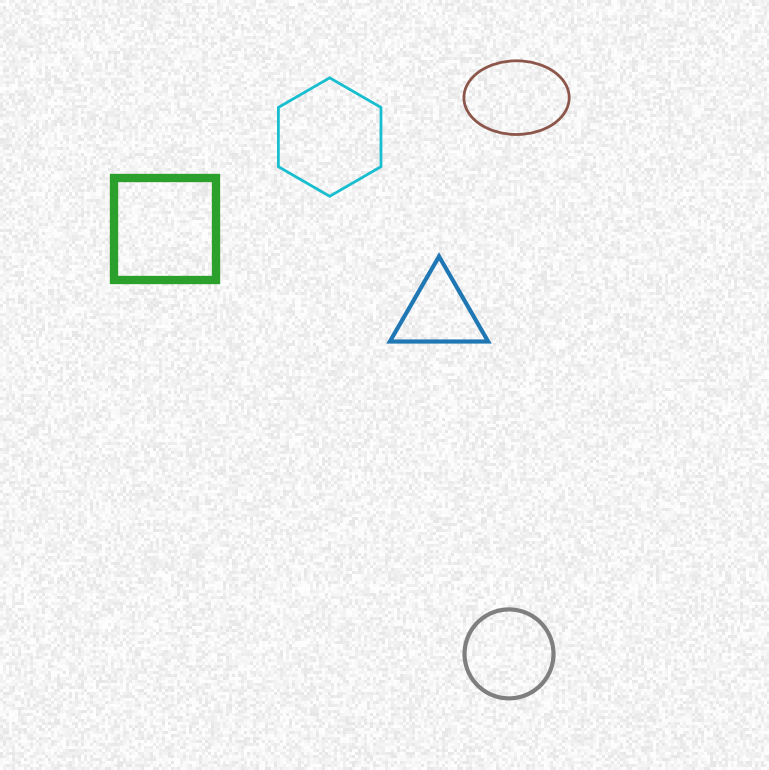[{"shape": "triangle", "thickness": 1.5, "radius": 0.37, "center": [0.57, 0.593]}, {"shape": "square", "thickness": 3, "radius": 0.33, "center": [0.214, 0.702]}, {"shape": "oval", "thickness": 1, "radius": 0.34, "center": [0.671, 0.873]}, {"shape": "circle", "thickness": 1.5, "radius": 0.29, "center": [0.661, 0.151]}, {"shape": "hexagon", "thickness": 1, "radius": 0.38, "center": [0.428, 0.822]}]